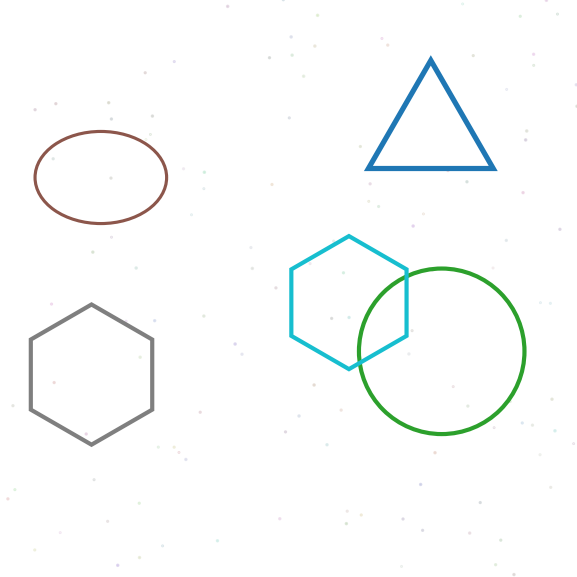[{"shape": "triangle", "thickness": 2.5, "radius": 0.62, "center": [0.746, 0.77]}, {"shape": "circle", "thickness": 2, "radius": 0.72, "center": [0.765, 0.391]}, {"shape": "oval", "thickness": 1.5, "radius": 0.57, "center": [0.175, 0.692]}, {"shape": "hexagon", "thickness": 2, "radius": 0.61, "center": [0.158, 0.35]}, {"shape": "hexagon", "thickness": 2, "radius": 0.58, "center": [0.604, 0.475]}]